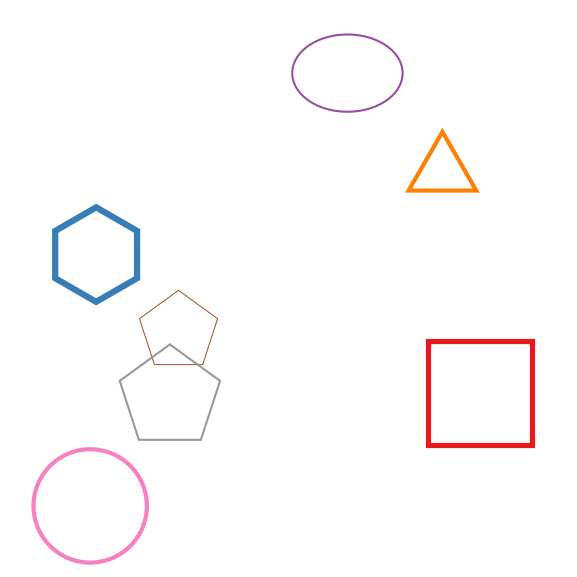[{"shape": "square", "thickness": 2.5, "radius": 0.45, "center": [0.831, 0.318]}, {"shape": "hexagon", "thickness": 3, "radius": 0.41, "center": [0.166, 0.558]}, {"shape": "oval", "thickness": 1, "radius": 0.48, "center": [0.602, 0.873]}, {"shape": "triangle", "thickness": 2, "radius": 0.34, "center": [0.766, 0.703]}, {"shape": "pentagon", "thickness": 0.5, "radius": 0.36, "center": [0.309, 0.425]}, {"shape": "circle", "thickness": 2, "radius": 0.49, "center": [0.156, 0.123]}, {"shape": "pentagon", "thickness": 1, "radius": 0.46, "center": [0.294, 0.311]}]